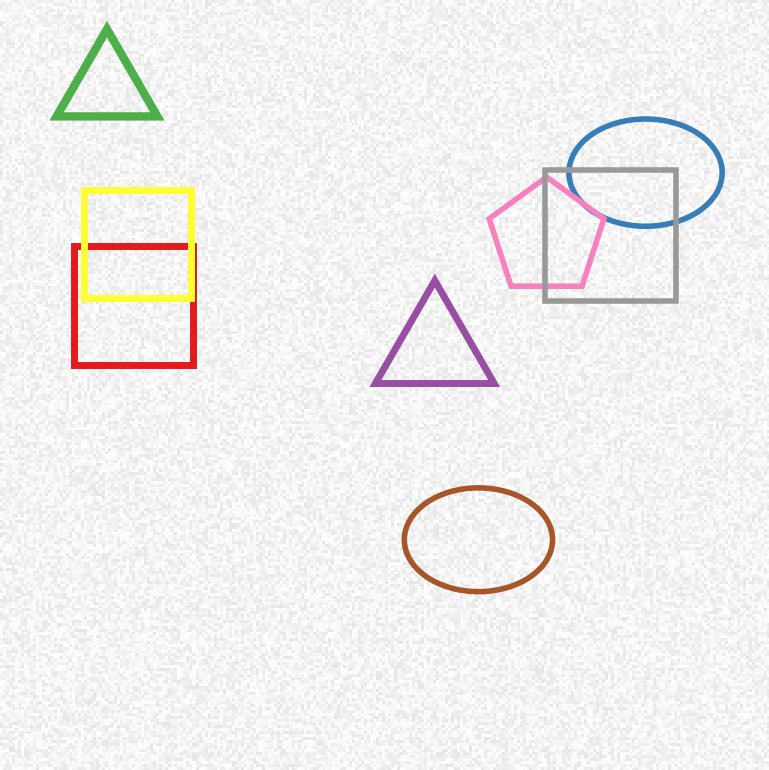[{"shape": "square", "thickness": 2.5, "radius": 0.38, "center": [0.173, 0.603]}, {"shape": "oval", "thickness": 2, "radius": 0.5, "center": [0.838, 0.776]}, {"shape": "triangle", "thickness": 3, "radius": 0.38, "center": [0.139, 0.887]}, {"shape": "triangle", "thickness": 2.5, "radius": 0.45, "center": [0.565, 0.546]}, {"shape": "square", "thickness": 2.5, "radius": 0.35, "center": [0.179, 0.683]}, {"shape": "oval", "thickness": 2, "radius": 0.48, "center": [0.621, 0.299]}, {"shape": "pentagon", "thickness": 2, "radius": 0.39, "center": [0.71, 0.692]}, {"shape": "square", "thickness": 2, "radius": 0.42, "center": [0.793, 0.694]}]